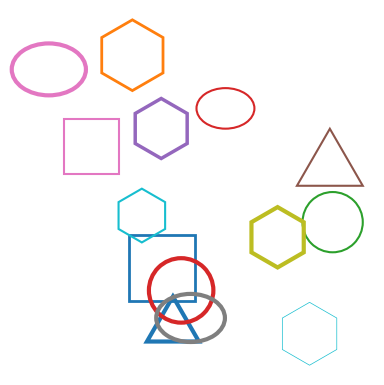[{"shape": "square", "thickness": 2, "radius": 0.42, "center": [0.421, 0.304]}, {"shape": "triangle", "thickness": 3, "radius": 0.39, "center": [0.449, 0.152]}, {"shape": "hexagon", "thickness": 2, "radius": 0.46, "center": [0.344, 0.857]}, {"shape": "circle", "thickness": 1.5, "radius": 0.39, "center": [0.864, 0.423]}, {"shape": "circle", "thickness": 3, "radius": 0.42, "center": [0.47, 0.246]}, {"shape": "oval", "thickness": 1.5, "radius": 0.38, "center": [0.586, 0.718]}, {"shape": "hexagon", "thickness": 2.5, "radius": 0.39, "center": [0.419, 0.666]}, {"shape": "triangle", "thickness": 1.5, "radius": 0.49, "center": [0.857, 0.567]}, {"shape": "oval", "thickness": 3, "radius": 0.48, "center": [0.127, 0.82]}, {"shape": "square", "thickness": 1.5, "radius": 0.36, "center": [0.238, 0.62]}, {"shape": "oval", "thickness": 3, "radius": 0.45, "center": [0.495, 0.174]}, {"shape": "hexagon", "thickness": 3, "radius": 0.39, "center": [0.721, 0.384]}, {"shape": "hexagon", "thickness": 1.5, "radius": 0.35, "center": [0.368, 0.44]}, {"shape": "hexagon", "thickness": 0.5, "radius": 0.41, "center": [0.804, 0.133]}]